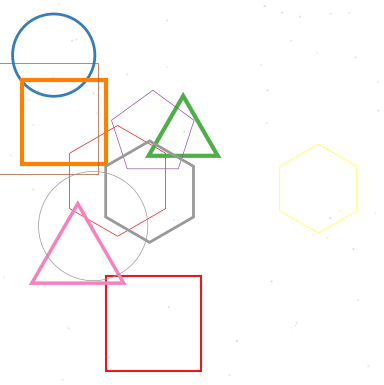[{"shape": "hexagon", "thickness": 0.5, "radius": 0.72, "center": [0.306, 0.53]}, {"shape": "square", "thickness": 1.5, "radius": 0.61, "center": [0.399, 0.16]}, {"shape": "circle", "thickness": 2, "radius": 0.53, "center": [0.14, 0.857]}, {"shape": "triangle", "thickness": 3, "radius": 0.52, "center": [0.476, 0.647]}, {"shape": "pentagon", "thickness": 0.5, "radius": 0.56, "center": [0.397, 0.653]}, {"shape": "square", "thickness": 3, "radius": 0.54, "center": [0.166, 0.683]}, {"shape": "hexagon", "thickness": 0.5, "radius": 0.58, "center": [0.827, 0.51]}, {"shape": "square", "thickness": 0.5, "radius": 0.72, "center": [0.109, 0.692]}, {"shape": "triangle", "thickness": 2.5, "radius": 0.69, "center": [0.202, 0.333]}, {"shape": "circle", "thickness": 0.5, "radius": 0.71, "center": [0.242, 0.413]}, {"shape": "hexagon", "thickness": 2, "radius": 0.66, "center": [0.389, 0.502]}]